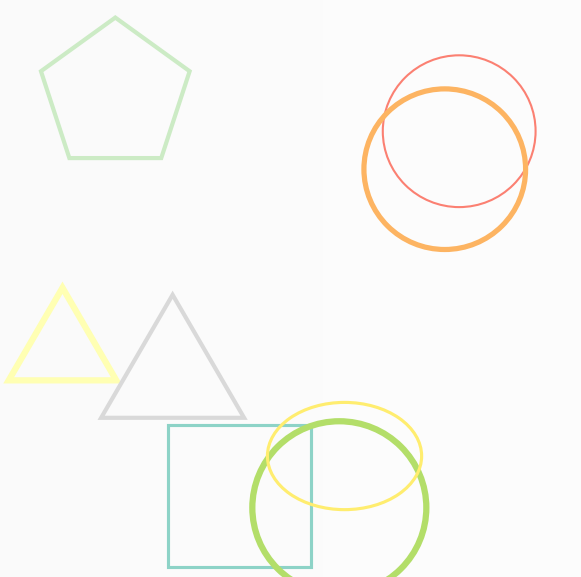[{"shape": "square", "thickness": 1.5, "radius": 0.61, "center": [0.413, 0.14]}, {"shape": "triangle", "thickness": 3, "radius": 0.53, "center": [0.108, 0.394]}, {"shape": "circle", "thickness": 1, "radius": 0.66, "center": [0.79, 0.772]}, {"shape": "circle", "thickness": 2.5, "radius": 0.7, "center": [0.765, 0.706]}, {"shape": "circle", "thickness": 3, "radius": 0.75, "center": [0.584, 0.12]}, {"shape": "triangle", "thickness": 2, "radius": 0.71, "center": [0.297, 0.347]}, {"shape": "pentagon", "thickness": 2, "radius": 0.67, "center": [0.198, 0.834]}, {"shape": "oval", "thickness": 1.5, "radius": 0.66, "center": [0.593, 0.209]}]